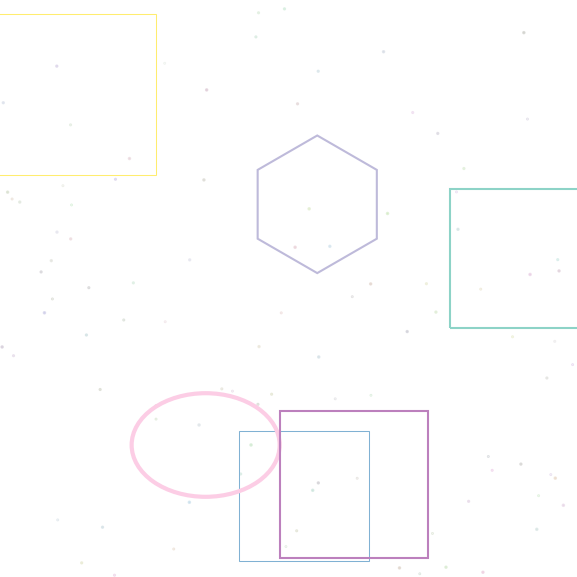[{"shape": "square", "thickness": 1, "radius": 0.6, "center": [0.899, 0.552]}, {"shape": "hexagon", "thickness": 1, "radius": 0.6, "center": [0.549, 0.645]}, {"shape": "square", "thickness": 0.5, "radius": 0.56, "center": [0.527, 0.14]}, {"shape": "oval", "thickness": 2, "radius": 0.64, "center": [0.356, 0.229]}, {"shape": "square", "thickness": 1, "radius": 0.64, "center": [0.613, 0.16]}, {"shape": "square", "thickness": 0.5, "radius": 0.7, "center": [0.131, 0.836]}]